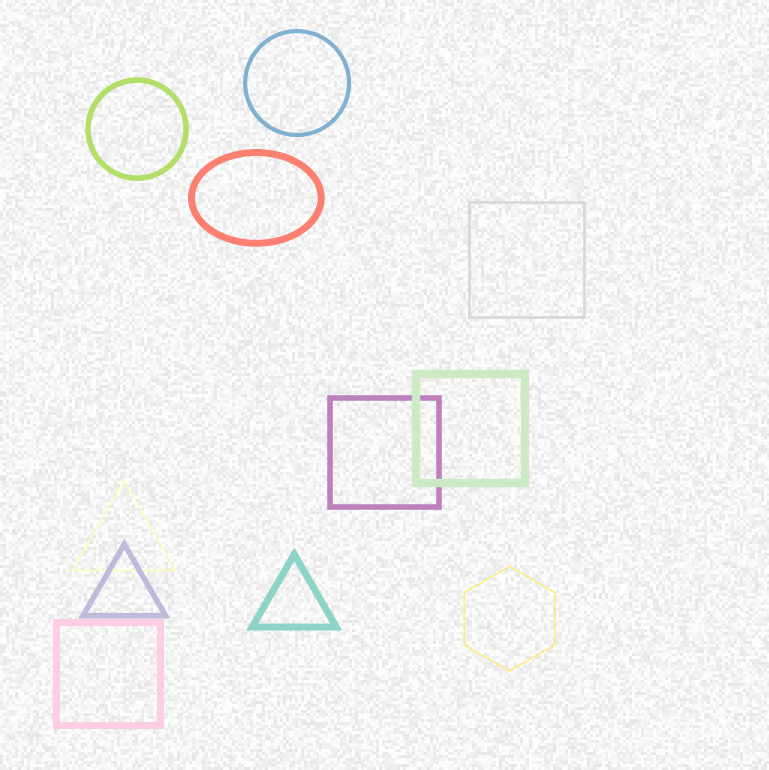[{"shape": "triangle", "thickness": 2.5, "radius": 0.32, "center": [0.382, 0.217]}, {"shape": "triangle", "thickness": 0.5, "radius": 0.39, "center": [0.161, 0.298]}, {"shape": "triangle", "thickness": 2, "radius": 0.31, "center": [0.161, 0.231]}, {"shape": "oval", "thickness": 2.5, "radius": 0.42, "center": [0.333, 0.743]}, {"shape": "circle", "thickness": 1.5, "radius": 0.34, "center": [0.386, 0.892]}, {"shape": "circle", "thickness": 2, "radius": 0.32, "center": [0.178, 0.832]}, {"shape": "square", "thickness": 2.5, "radius": 0.34, "center": [0.141, 0.125]}, {"shape": "square", "thickness": 1, "radius": 0.37, "center": [0.684, 0.663]}, {"shape": "square", "thickness": 2, "radius": 0.35, "center": [0.499, 0.412]}, {"shape": "square", "thickness": 3, "radius": 0.35, "center": [0.611, 0.444]}, {"shape": "hexagon", "thickness": 0.5, "radius": 0.34, "center": [0.662, 0.196]}]